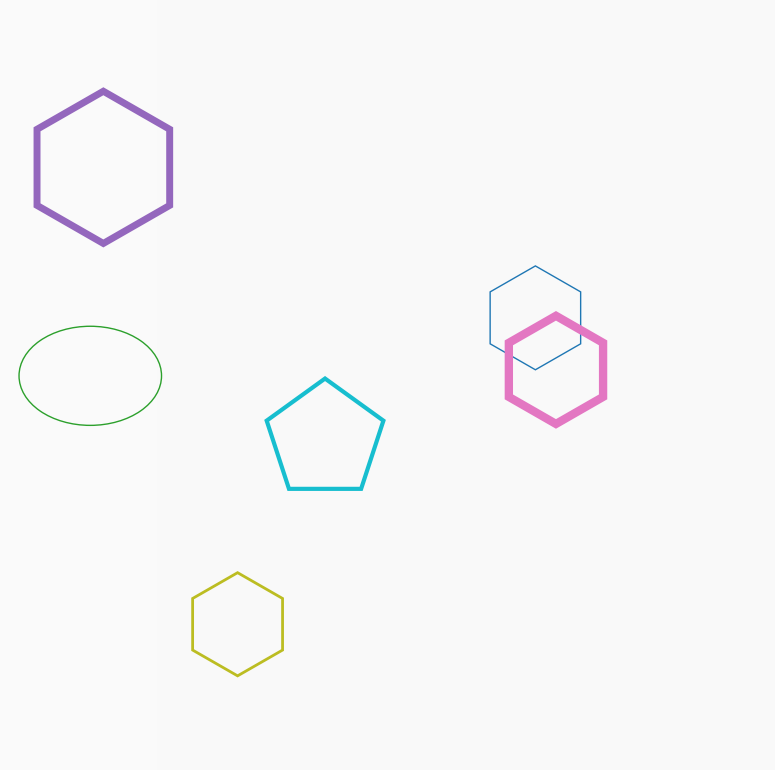[{"shape": "hexagon", "thickness": 0.5, "radius": 0.34, "center": [0.691, 0.587]}, {"shape": "oval", "thickness": 0.5, "radius": 0.46, "center": [0.116, 0.512]}, {"shape": "hexagon", "thickness": 2.5, "radius": 0.49, "center": [0.133, 0.783]}, {"shape": "hexagon", "thickness": 3, "radius": 0.35, "center": [0.717, 0.52]}, {"shape": "hexagon", "thickness": 1, "radius": 0.34, "center": [0.307, 0.189]}, {"shape": "pentagon", "thickness": 1.5, "radius": 0.4, "center": [0.419, 0.429]}]